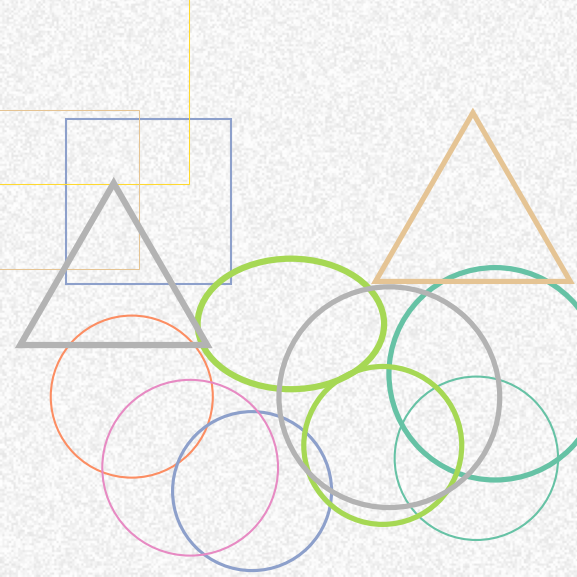[{"shape": "circle", "thickness": 2.5, "radius": 0.92, "center": [0.857, 0.352]}, {"shape": "circle", "thickness": 1, "radius": 0.71, "center": [0.825, 0.206]}, {"shape": "circle", "thickness": 1, "radius": 0.7, "center": [0.228, 0.312]}, {"shape": "square", "thickness": 1, "radius": 0.71, "center": [0.257, 0.65]}, {"shape": "circle", "thickness": 1.5, "radius": 0.69, "center": [0.436, 0.149]}, {"shape": "circle", "thickness": 1, "radius": 0.76, "center": [0.329, 0.189]}, {"shape": "oval", "thickness": 3, "radius": 0.81, "center": [0.504, 0.438]}, {"shape": "circle", "thickness": 2.5, "radius": 0.68, "center": [0.663, 0.228]}, {"shape": "square", "thickness": 0.5, "radius": 0.86, "center": [0.154, 0.854]}, {"shape": "triangle", "thickness": 2.5, "radius": 0.97, "center": [0.819, 0.609]}, {"shape": "square", "thickness": 0.5, "radius": 0.68, "center": [0.104, 0.671]}, {"shape": "triangle", "thickness": 3, "radius": 0.93, "center": [0.197, 0.495]}, {"shape": "circle", "thickness": 2.5, "radius": 0.96, "center": [0.674, 0.311]}]